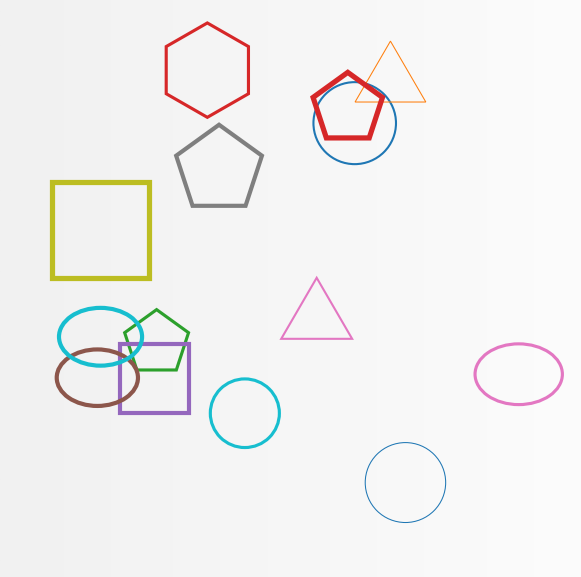[{"shape": "circle", "thickness": 0.5, "radius": 0.35, "center": [0.698, 0.164]}, {"shape": "circle", "thickness": 1, "radius": 0.36, "center": [0.61, 0.786]}, {"shape": "triangle", "thickness": 0.5, "radius": 0.35, "center": [0.672, 0.858]}, {"shape": "pentagon", "thickness": 1.5, "radius": 0.29, "center": [0.269, 0.405]}, {"shape": "pentagon", "thickness": 2.5, "radius": 0.31, "center": [0.598, 0.811]}, {"shape": "hexagon", "thickness": 1.5, "radius": 0.41, "center": [0.357, 0.878]}, {"shape": "square", "thickness": 2, "radius": 0.3, "center": [0.266, 0.344]}, {"shape": "oval", "thickness": 2, "radius": 0.35, "center": [0.167, 0.345]}, {"shape": "triangle", "thickness": 1, "radius": 0.35, "center": [0.545, 0.448]}, {"shape": "oval", "thickness": 1.5, "radius": 0.38, "center": [0.892, 0.351]}, {"shape": "pentagon", "thickness": 2, "radius": 0.39, "center": [0.377, 0.706]}, {"shape": "square", "thickness": 2.5, "radius": 0.42, "center": [0.173, 0.601]}, {"shape": "oval", "thickness": 2, "radius": 0.36, "center": [0.173, 0.416]}, {"shape": "circle", "thickness": 1.5, "radius": 0.3, "center": [0.421, 0.284]}]